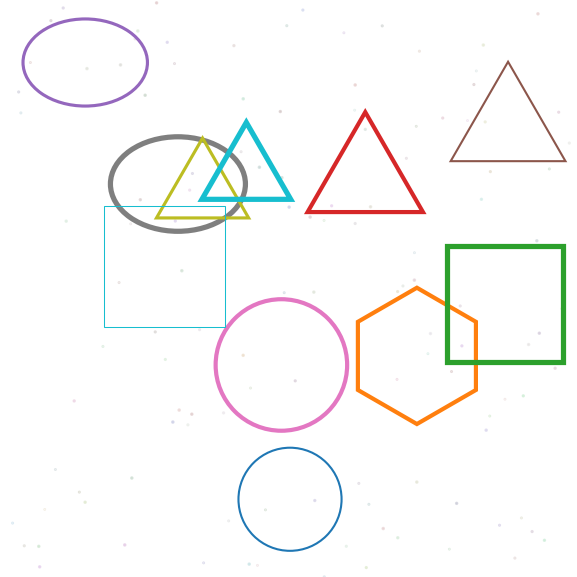[{"shape": "circle", "thickness": 1, "radius": 0.45, "center": [0.502, 0.135]}, {"shape": "hexagon", "thickness": 2, "radius": 0.59, "center": [0.722, 0.383]}, {"shape": "square", "thickness": 2.5, "radius": 0.5, "center": [0.874, 0.472]}, {"shape": "triangle", "thickness": 2, "radius": 0.58, "center": [0.632, 0.69]}, {"shape": "oval", "thickness": 1.5, "radius": 0.54, "center": [0.148, 0.891]}, {"shape": "triangle", "thickness": 1, "radius": 0.57, "center": [0.88, 0.777]}, {"shape": "circle", "thickness": 2, "radius": 0.57, "center": [0.487, 0.367]}, {"shape": "oval", "thickness": 2.5, "radius": 0.58, "center": [0.308, 0.68]}, {"shape": "triangle", "thickness": 1.5, "radius": 0.46, "center": [0.351, 0.668]}, {"shape": "triangle", "thickness": 2.5, "radius": 0.44, "center": [0.427, 0.698]}, {"shape": "square", "thickness": 0.5, "radius": 0.52, "center": [0.285, 0.537]}]